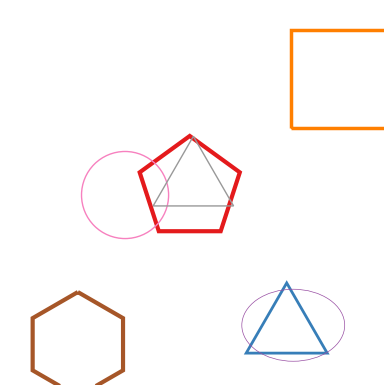[{"shape": "pentagon", "thickness": 3, "radius": 0.68, "center": [0.493, 0.51]}, {"shape": "triangle", "thickness": 2, "radius": 0.61, "center": [0.745, 0.144]}, {"shape": "oval", "thickness": 0.5, "radius": 0.67, "center": [0.762, 0.155]}, {"shape": "square", "thickness": 2.5, "radius": 0.63, "center": [0.883, 0.794]}, {"shape": "hexagon", "thickness": 3, "radius": 0.68, "center": [0.202, 0.106]}, {"shape": "circle", "thickness": 1, "radius": 0.57, "center": [0.325, 0.493]}, {"shape": "triangle", "thickness": 1, "radius": 0.6, "center": [0.502, 0.525]}]